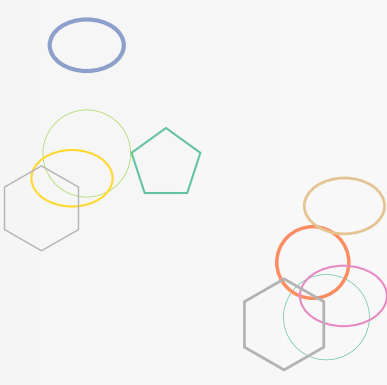[{"shape": "circle", "thickness": 0.5, "radius": 0.55, "center": [0.842, 0.176]}, {"shape": "pentagon", "thickness": 1.5, "radius": 0.47, "center": [0.428, 0.574]}, {"shape": "circle", "thickness": 2.5, "radius": 0.46, "center": [0.807, 0.318]}, {"shape": "oval", "thickness": 3, "radius": 0.48, "center": [0.224, 0.882]}, {"shape": "oval", "thickness": 1.5, "radius": 0.56, "center": [0.886, 0.231]}, {"shape": "circle", "thickness": 0.5, "radius": 0.57, "center": [0.224, 0.601]}, {"shape": "oval", "thickness": 1.5, "radius": 0.52, "center": [0.186, 0.537]}, {"shape": "oval", "thickness": 2, "radius": 0.52, "center": [0.889, 0.465]}, {"shape": "hexagon", "thickness": 1, "radius": 0.55, "center": [0.107, 0.459]}, {"shape": "hexagon", "thickness": 2, "radius": 0.59, "center": [0.733, 0.157]}]